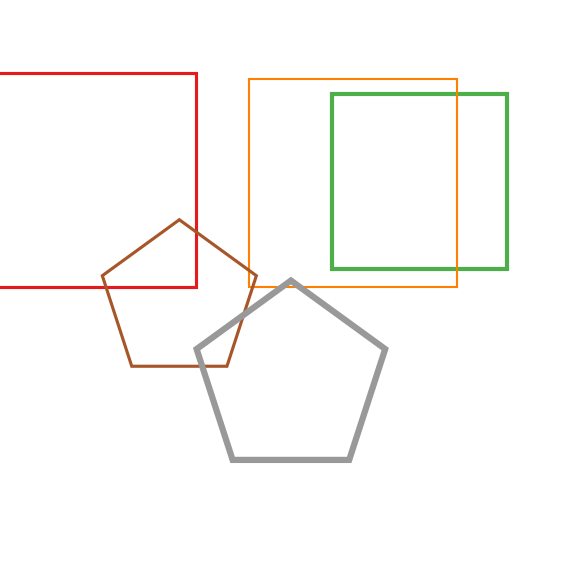[{"shape": "square", "thickness": 1.5, "radius": 0.93, "center": [0.153, 0.688]}, {"shape": "square", "thickness": 2, "radius": 0.76, "center": [0.726, 0.685]}, {"shape": "square", "thickness": 1, "radius": 0.9, "center": [0.612, 0.682]}, {"shape": "pentagon", "thickness": 1.5, "radius": 0.7, "center": [0.311, 0.478]}, {"shape": "pentagon", "thickness": 3, "radius": 0.86, "center": [0.504, 0.342]}]